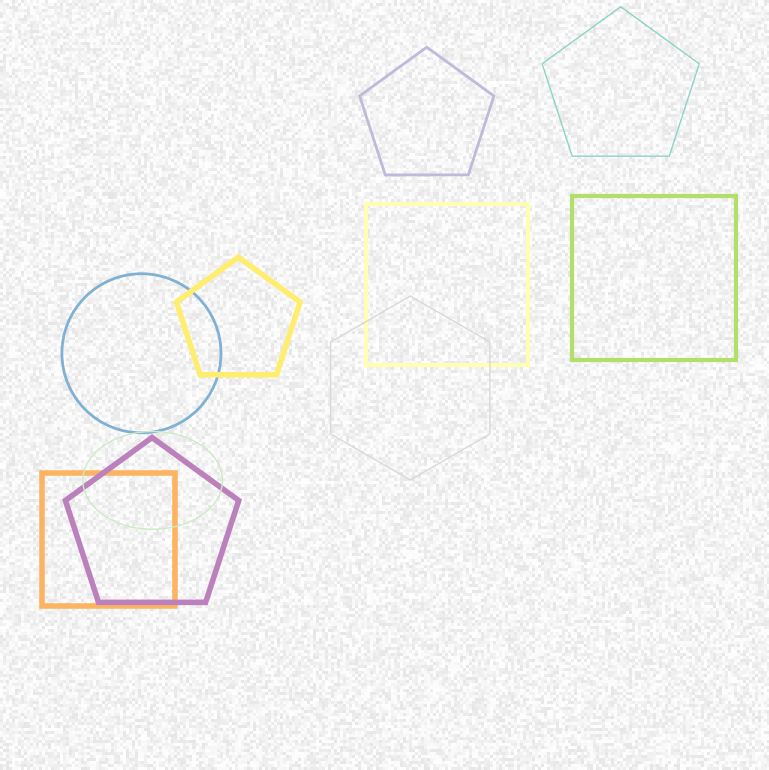[{"shape": "pentagon", "thickness": 0.5, "radius": 0.54, "center": [0.806, 0.884]}, {"shape": "square", "thickness": 1.5, "radius": 0.53, "center": [0.58, 0.631]}, {"shape": "pentagon", "thickness": 1, "radius": 0.46, "center": [0.554, 0.847]}, {"shape": "circle", "thickness": 1, "radius": 0.52, "center": [0.184, 0.541]}, {"shape": "square", "thickness": 2, "radius": 0.43, "center": [0.141, 0.3]}, {"shape": "square", "thickness": 1.5, "radius": 0.53, "center": [0.849, 0.639]}, {"shape": "hexagon", "thickness": 0.5, "radius": 0.6, "center": [0.533, 0.496]}, {"shape": "pentagon", "thickness": 2, "radius": 0.59, "center": [0.197, 0.313]}, {"shape": "oval", "thickness": 0.5, "radius": 0.45, "center": [0.198, 0.376]}, {"shape": "pentagon", "thickness": 2, "radius": 0.42, "center": [0.309, 0.582]}]